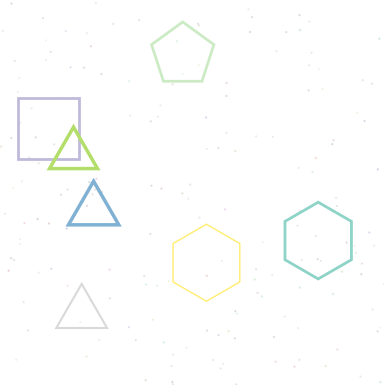[{"shape": "hexagon", "thickness": 2, "radius": 0.5, "center": [0.826, 0.375]}, {"shape": "square", "thickness": 2, "radius": 0.4, "center": [0.125, 0.666]}, {"shape": "triangle", "thickness": 2.5, "radius": 0.38, "center": [0.243, 0.454]}, {"shape": "triangle", "thickness": 2.5, "radius": 0.36, "center": [0.191, 0.598]}, {"shape": "triangle", "thickness": 1.5, "radius": 0.38, "center": [0.212, 0.186]}, {"shape": "pentagon", "thickness": 2, "radius": 0.43, "center": [0.475, 0.858]}, {"shape": "hexagon", "thickness": 1, "radius": 0.5, "center": [0.536, 0.318]}]